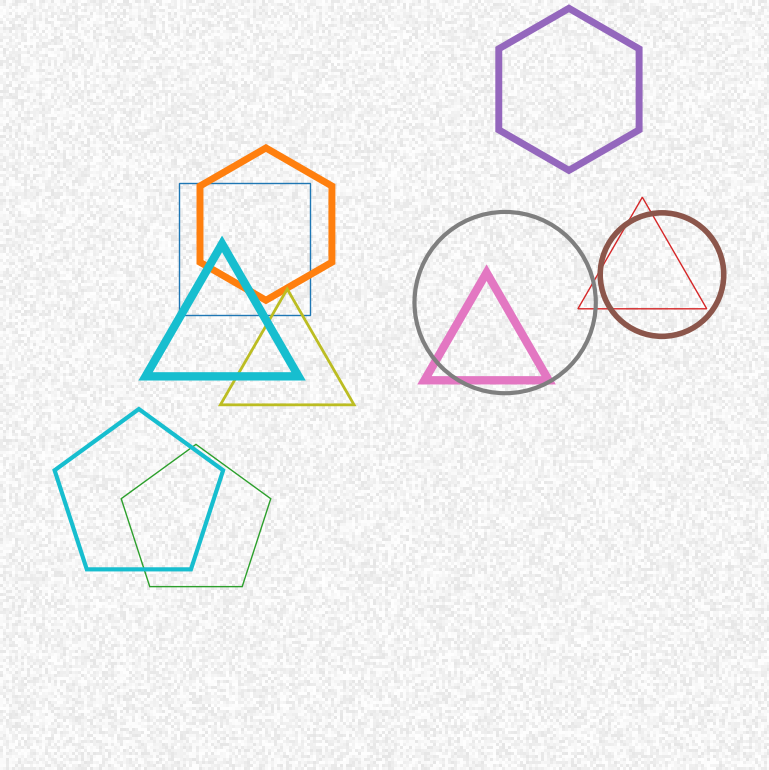[{"shape": "square", "thickness": 0.5, "radius": 0.43, "center": [0.317, 0.677]}, {"shape": "hexagon", "thickness": 2.5, "radius": 0.49, "center": [0.345, 0.709]}, {"shape": "pentagon", "thickness": 0.5, "radius": 0.51, "center": [0.255, 0.321]}, {"shape": "triangle", "thickness": 0.5, "radius": 0.48, "center": [0.834, 0.647]}, {"shape": "hexagon", "thickness": 2.5, "radius": 0.53, "center": [0.739, 0.884]}, {"shape": "circle", "thickness": 2, "radius": 0.4, "center": [0.86, 0.643]}, {"shape": "triangle", "thickness": 3, "radius": 0.47, "center": [0.632, 0.553]}, {"shape": "circle", "thickness": 1.5, "radius": 0.59, "center": [0.656, 0.607]}, {"shape": "triangle", "thickness": 1, "radius": 0.5, "center": [0.373, 0.524]}, {"shape": "pentagon", "thickness": 1.5, "radius": 0.58, "center": [0.18, 0.354]}, {"shape": "triangle", "thickness": 3, "radius": 0.57, "center": [0.288, 0.569]}]